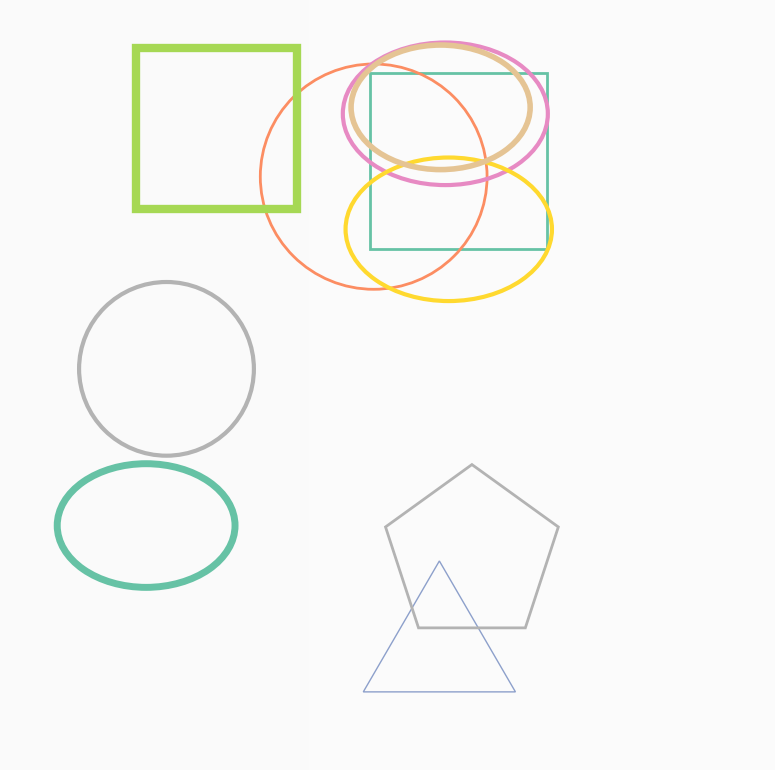[{"shape": "square", "thickness": 1, "radius": 0.57, "center": [0.592, 0.791]}, {"shape": "oval", "thickness": 2.5, "radius": 0.57, "center": [0.189, 0.317]}, {"shape": "circle", "thickness": 1, "radius": 0.73, "center": [0.482, 0.771]}, {"shape": "triangle", "thickness": 0.5, "radius": 0.57, "center": [0.567, 0.158]}, {"shape": "oval", "thickness": 1.5, "radius": 0.66, "center": [0.575, 0.852]}, {"shape": "square", "thickness": 3, "radius": 0.52, "center": [0.279, 0.833]}, {"shape": "oval", "thickness": 1.5, "radius": 0.67, "center": [0.579, 0.702]}, {"shape": "oval", "thickness": 2, "radius": 0.58, "center": [0.569, 0.861]}, {"shape": "pentagon", "thickness": 1, "radius": 0.59, "center": [0.609, 0.279]}, {"shape": "circle", "thickness": 1.5, "radius": 0.56, "center": [0.215, 0.521]}]